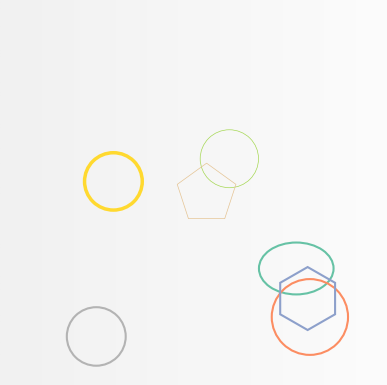[{"shape": "oval", "thickness": 1.5, "radius": 0.48, "center": [0.765, 0.303]}, {"shape": "circle", "thickness": 1.5, "radius": 0.49, "center": [0.8, 0.177]}, {"shape": "hexagon", "thickness": 1.5, "radius": 0.41, "center": [0.794, 0.225]}, {"shape": "circle", "thickness": 0.5, "radius": 0.38, "center": [0.592, 0.588]}, {"shape": "circle", "thickness": 2.5, "radius": 0.37, "center": [0.293, 0.529]}, {"shape": "pentagon", "thickness": 0.5, "radius": 0.4, "center": [0.533, 0.497]}, {"shape": "circle", "thickness": 1.5, "radius": 0.38, "center": [0.248, 0.126]}]